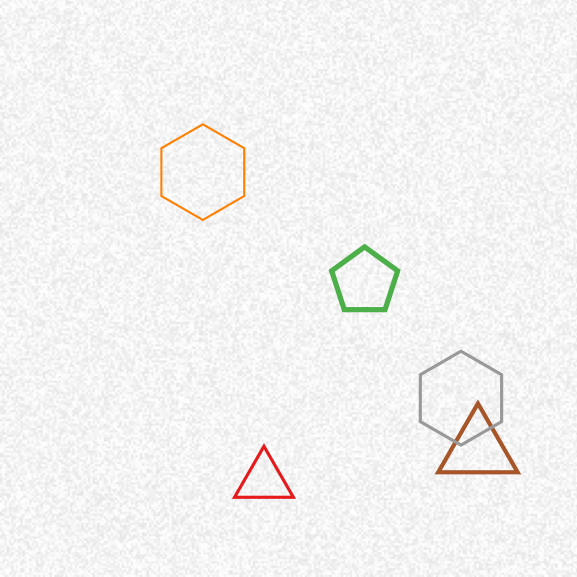[{"shape": "triangle", "thickness": 1.5, "radius": 0.29, "center": [0.457, 0.167]}, {"shape": "pentagon", "thickness": 2.5, "radius": 0.3, "center": [0.631, 0.512]}, {"shape": "hexagon", "thickness": 1, "radius": 0.41, "center": [0.351, 0.701]}, {"shape": "triangle", "thickness": 2, "radius": 0.4, "center": [0.828, 0.221]}, {"shape": "hexagon", "thickness": 1.5, "radius": 0.41, "center": [0.798, 0.31]}]